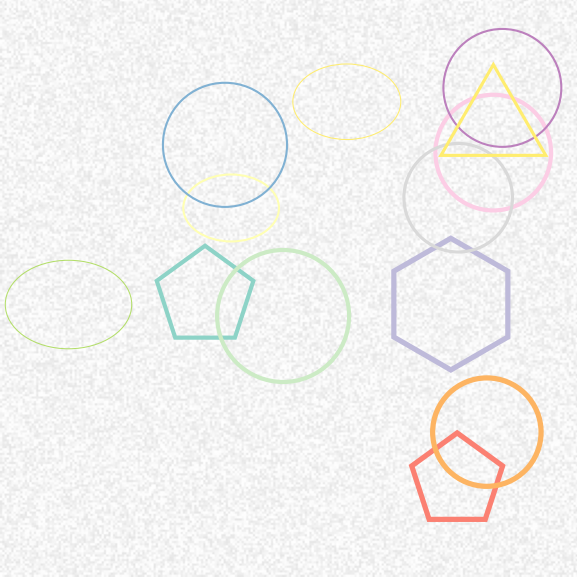[{"shape": "pentagon", "thickness": 2, "radius": 0.44, "center": [0.355, 0.486]}, {"shape": "oval", "thickness": 1, "radius": 0.41, "center": [0.4, 0.639]}, {"shape": "hexagon", "thickness": 2.5, "radius": 0.57, "center": [0.781, 0.473]}, {"shape": "pentagon", "thickness": 2.5, "radius": 0.41, "center": [0.792, 0.167]}, {"shape": "circle", "thickness": 1, "radius": 0.54, "center": [0.39, 0.748]}, {"shape": "circle", "thickness": 2.5, "radius": 0.47, "center": [0.843, 0.251]}, {"shape": "oval", "thickness": 0.5, "radius": 0.55, "center": [0.119, 0.472]}, {"shape": "circle", "thickness": 2, "radius": 0.5, "center": [0.854, 0.735]}, {"shape": "circle", "thickness": 1.5, "radius": 0.47, "center": [0.793, 0.657]}, {"shape": "circle", "thickness": 1, "radius": 0.51, "center": [0.87, 0.847]}, {"shape": "circle", "thickness": 2, "radius": 0.57, "center": [0.49, 0.452]}, {"shape": "triangle", "thickness": 1.5, "radius": 0.52, "center": [0.854, 0.782]}, {"shape": "oval", "thickness": 0.5, "radius": 0.47, "center": [0.601, 0.823]}]